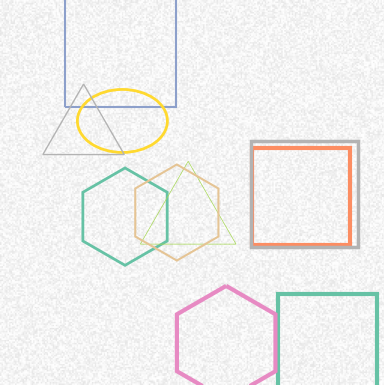[{"shape": "hexagon", "thickness": 2, "radius": 0.63, "center": [0.325, 0.437]}, {"shape": "square", "thickness": 3, "radius": 0.64, "center": [0.851, 0.107]}, {"shape": "square", "thickness": 3, "radius": 0.63, "center": [0.782, 0.49]}, {"shape": "square", "thickness": 1.5, "radius": 0.72, "center": [0.313, 0.865]}, {"shape": "hexagon", "thickness": 3, "radius": 0.74, "center": [0.587, 0.11]}, {"shape": "triangle", "thickness": 0.5, "radius": 0.72, "center": [0.489, 0.438]}, {"shape": "oval", "thickness": 2, "radius": 0.58, "center": [0.318, 0.686]}, {"shape": "hexagon", "thickness": 1.5, "radius": 0.62, "center": [0.459, 0.448]}, {"shape": "square", "thickness": 2.5, "radius": 0.69, "center": [0.79, 0.496]}, {"shape": "triangle", "thickness": 1, "radius": 0.61, "center": [0.217, 0.66]}]